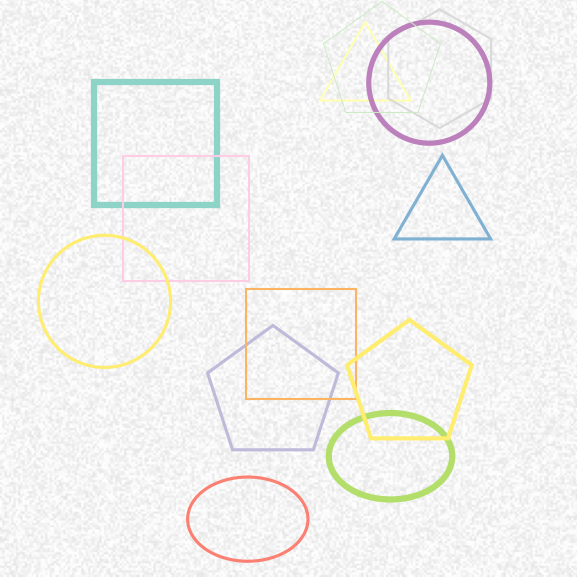[{"shape": "square", "thickness": 3, "radius": 0.53, "center": [0.269, 0.751]}, {"shape": "triangle", "thickness": 1, "radius": 0.45, "center": [0.633, 0.87]}, {"shape": "pentagon", "thickness": 1.5, "radius": 0.6, "center": [0.473, 0.317]}, {"shape": "oval", "thickness": 1.5, "radius": 0.52, "center": [0.429, 0.1]}, {"shape": "triangle", "thickness": 1.5, "radius": 0.48, "center": [0.766, 0.634]}, {"shape": "square", "thickness": 1, "radius": 0.48, "center": [0.521, 0.404]}, {"shape": "oval", "thickness": 3, "radius": 0.53, "center": [0.676, 0.209]}, {"shape": "square", "thickness": 1, "radius": 0.54, "center": [0.322, 0.621]}, {"shape": "hexagon", "thickness": 1, "radius": 0.51, "center": [0.761, 0.88]}, {"shape": "circle", "thickness": 2.5, "radius": 0.52, "center": [0.743, 0.856]}, {"shape": "pentagon", "thickness": 0.5, "radius": 0.53, "center": [0.661, 0.89]}, {"shape": "circle", "thickness": 1.5, "radius": 0.57, "center": [0.181, 0.477]}, {"shape": "pentagon", "thickness": 2, "radius": 0.57, "center": [0.709, 0.332]}]